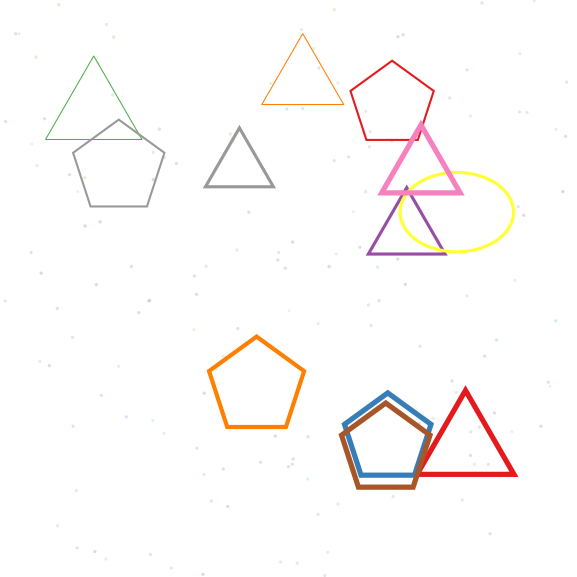[{"shape": "triangle", "thickness": 2.5, "radius": 0.48, "center": [0.806, 0.226]}, {"shape": "pentagon", "thickness": 1, "radius": 0.38, "center": [0.679, 0.818]}, {"shape": "pentagon", "thickness": 2.5, "radius": 0.39, "center": [0.671, 0.24]}, {"shape": "triangle", "thickness": 0.5, "radius": 0.48, "center": [0.162, 0.806]}, {"shape": "triangle", "thickness": 1.5, "radius": 0.38, "center": [0.704, 0.598]}, {"shape": "triangle", "thickness": 0.5, "radius": 0.41, "center": [0.524, 0.859]}, {"shape": "pentagon", "thickness": 2, "radius": 0.43, "center": [0.444, 0.33]}, {"shape": "oval", "thickness": 1.5, "radius": 0.49, "center": [0.791, 0.632]}, {"shape": "pentagon", "thickness": 2.5, "radius": 0.4, "center": [0.668, 0.221]}, {"shape": "triangle", "thickness": 2.5, "radius": 0.39, "center": [0.729, 0.704]}, {"shape": "triangle", "thickness": 1.5, "radius": 0.34, "center": [0.415, 0.71]}, {"shape": "pentagon", "thickness": 1, "radius": 0.42, "center": [0.206, 0.709]}]